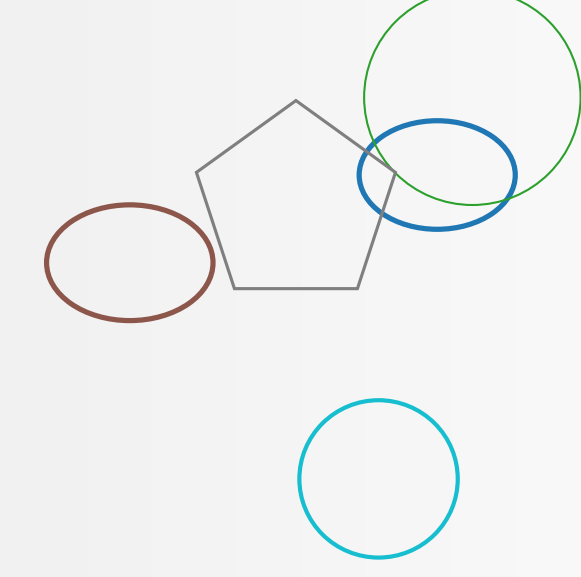[{"shape": "oval", "thickness": 2.5, "radius": 0.67, "center": [0.752, 0.696]}, {"shape": "circle", "thickness": 1, "radius": 0.93, "center": [0.813, 0.83]}, {"shape": "oval", "thickness": 2.5, "radius": 0.72, "center": [0.223, 0.544]}, {"shape": "pentagon", "thickness": 1.5, "radius": 0.9, "center": [0.509, 0.645]}, {"shape": "circle", "thickness": 2, "radius": 0.68, "center": [0.651, 0.17]}]